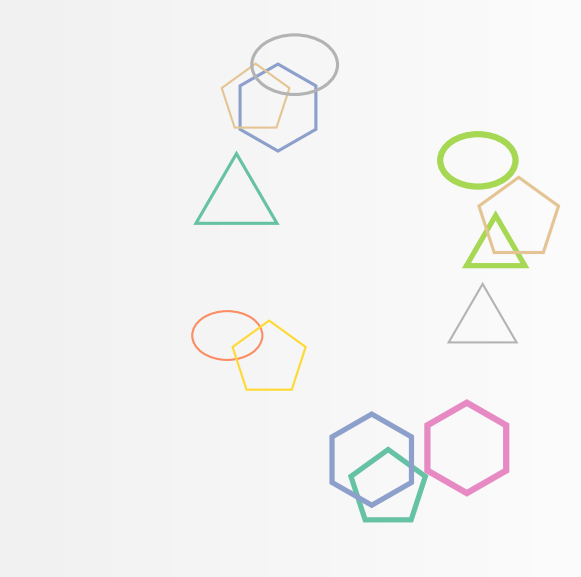[{"shape": "pentagon", "thickness": 2.5, "radius": 0.34, "center": [0.668, 0.153]}, {"shape": "triangle", "thickness": 1.5, "radius": 0.4, "center": [0.407, 0.653]}, {"shape": "oval", "thickness": 1, "radius": 0.3, "center": [0.391, 0.418]}, {"shape": "hexagon", "thickness": 1.5, "radius": 0.38, "center": [0.478, 0.813]}, {"shape": "hexagon", "thickness": 2.5, "radius": 0.39, "center": [0.64, 0.203]}, {"shape": "hexagon", "thickness": 3, "radius": 0.39, "center": [0.803, 0.224]}, {"shape": "oval", "thickness": 3, "radius": 0.32, "center": [0.822, 0.721]}, {"shape": "triangle", "thickness": 2.5, "radius": 0.29, "center": [0.853, 0.568]}, {"shape": "pentagon", "thickness": 1, "radius": 0.33, "center": [0.463, 0.378]}, {"shape": "pentagon", "thickness": 1, "radius": 0.31, "center": [0.44, 0.828]}, {"shape": "pentagon", "thickness": 1.5, "radius": 0.36, "center": [0.892, 0.62]}, {"shape": "oval", "thickness": 1.5, "radius": 0.37, "center": [0.507, 0.887]}, {"shape": "triangle", "thickness": 1, "radius": 0.34, "center": [0.83, 0.44]}]